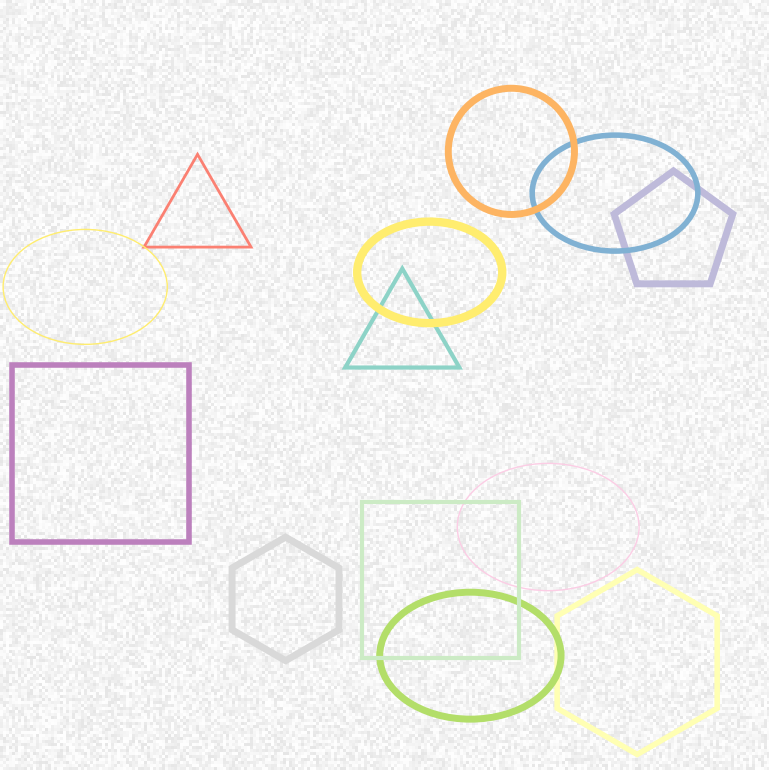[{"shape": "triangle", "thickness": 1.5, "radius": 0.43, "center": [0.522, 0.565]}, {"shape": "hexagon", "thickness": 2, "radius": 0.6, "center": [0.828, 0.14]}, {"shape": "pentagon", "thickness": 2.5, "radius": 0.41, "center": [0.875, 0.697]}, {"shape": "triangle", "thickness": 1, "radius": 0.4, "center": [0.257, 0.719]}, {"shape": "oval", "thickness": 2, "radius": 0.54, "center": [0.799, 0.749]}, {"shape": "circle", "thickness": 2.5, "radius": 0.41, "center": [0.664, 0.803]}, {"shape": "oval", "thickness": 2.5, "radius": 0.59, "center": [0.611, 0.148]}, {"shape": "oval", "thickness": 0.5, "radius": 0.59, "center": [0.712, 0.316]}, {"shape": "hexagon", "thickness": 2.5, "radius": 0.4, "center": [0.371, 0.222]}, {"shape": "square", "thickness": 2, "radius": 0.58, "center": [0.131, 0.411]}, {"shape": "square", "thickness": 1.5, "radius": 0.51, "center": [0.572, 0.247]}, {"shape": "oval", "thickness": 0.5, "radius": 0.53, "center": [0.111, 0.627]}, {"shape": "oval", "thickness": 3, "radius": 0.47, "center": [0.558, 0.646]}]